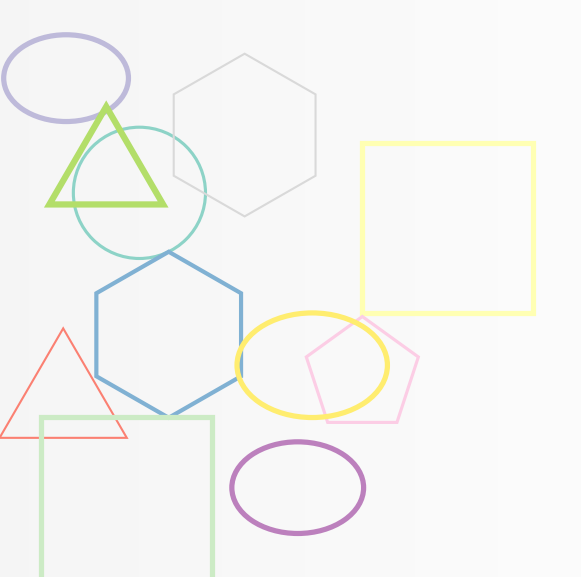[{"shape": "circle", "thickness": 1.5, "radius": 0.57, "center": [0.24, 0.665]}, {"shape": "square", "thickness": 2.5, "radius": 0.74, "center": [0.77, 0.605]}, {"shape": "oval", "thickness": 2.5, "radius": 0.54, "center": [0.114, 0.864]}, {"shape": "triangle", "thickness": 1, "radius": 0.63, "center": [0.109, 0.304]}, {"shape": "hexagon", "thickness": 2, "radius": 0.72, "center": [0.29, 0.419]}, {"shape": "triangle", "thickness": 3, "radius": 0.56, "center": [0.183, 0.702]}, {"shape": "pentagon", "thickness": 1.5, "radius": 0.51, "center": [0.623, 0.35]}, {"shape": "hexagon", "thickness": 1, "radius": 0.7, "center": [0.421, 0.765]}, {"shape": "oval", "thickness": 2.5, "radius": 0.57, "center": [0.512, 0.155]}, {"shape": "square", "thickness": 2.5, "radius": 0.74, "center": [0.218, 0.13]}, {"shape": "oval", "thickness": 2.5, "radius": 0.65, "center": [0.537, 0.367]}]